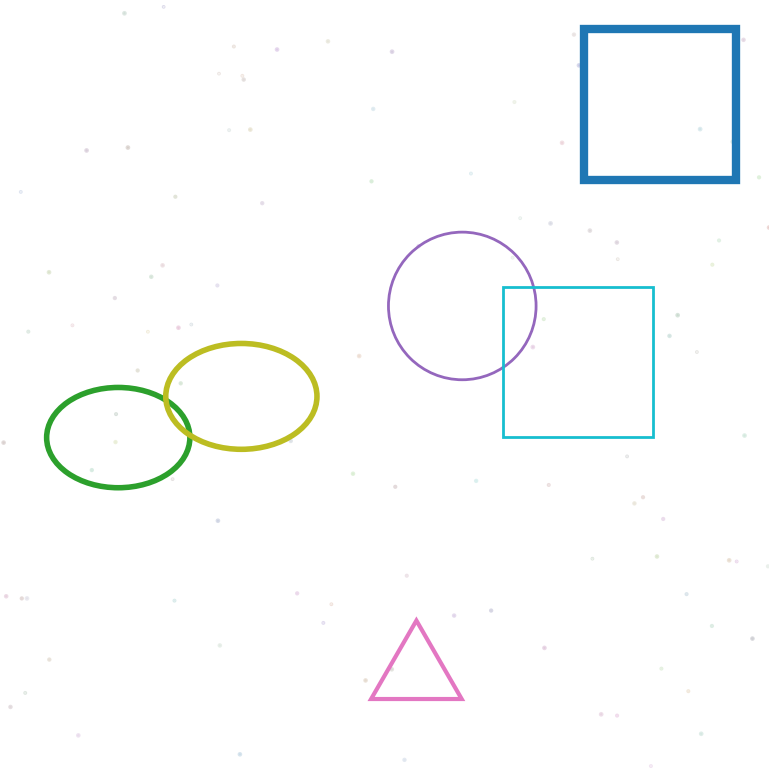[{"shape": "square", "thickness": 3, "radius": 0.49, "center": [0.857, 0.864]}, {"shape": "oval", "thickness": 2, "radius": 0.47, "center": [0.154, 0.432]}, {"shape": "circle", "thickness": 1, "radius": 0.48, "center": [0.6, 0.603]}, {"shape": "triangle", "thickness": 1.5, "radius": 0.34, "center": [0.541, 0.126]}, {"shape": "oval", "thickness": 2, "radius": 0.49, "center": [0.313, 0.485]}, {"shape": "square", "thickness": 1, "radius": 0.49, "center": [0.751, 0.53]}]